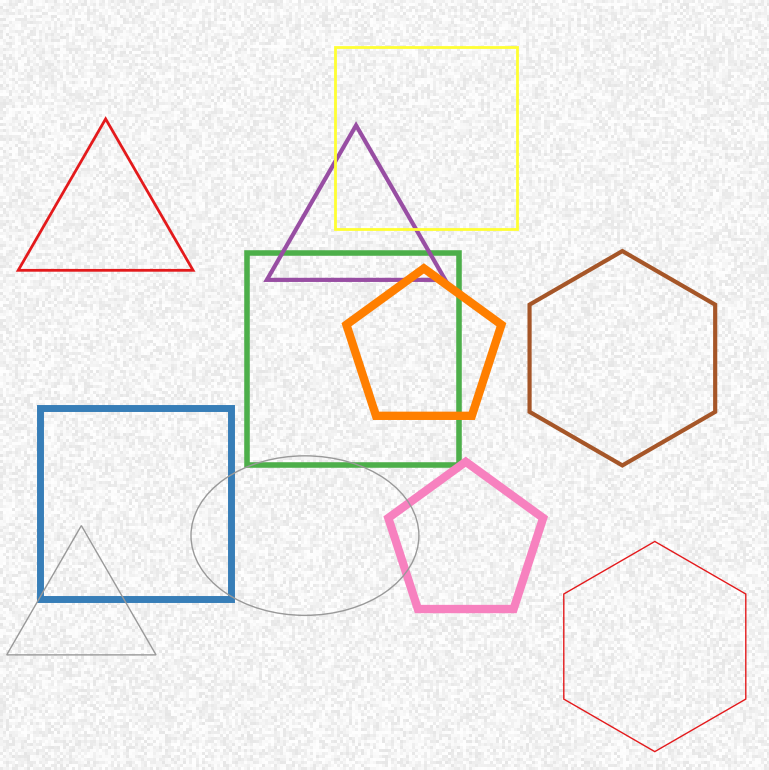[{"shape": "triangle", "thickness": 1, "radius": 0.66, "center": [0.137, 0.714]}, {"shape": "hexagon", "thickness": 0.5, "radius": 0.68, "center": [0.85, 0.16]}, {"shape": "square", "thickness": 2.5, "radius": 0.62, "center": [0.176, 0.346]}, {"shape": "square", "thickness": 2, "radius": 0.69, "center": [0.458, 0.534]}, {"shape": "triangle", "thickness": 1.5, "radius": 0.67, "center": [0.462, 0.703]}, {"shape": "pentagon", "thickness": 3, "radius": 0.53, "center": [0.551, 0.546]}, {"shape": "square", "thickness": 1, "radius": 0.59, "center": [0.553, 0.821]}, {"shape": "hexagon", "thickness": 1.5, "radius": 0.7, "center": [0.808, 0.535]}, {"shape": "pentagon", "thickness": 3, "radius": 0.53, "center": [0.605, 0.295]}, {"shape": "triangle", "thickness": 0.5, "radius": 0.56, "center": [0.106, 0.205]}, {"shape": "oval", "thickness": 0.5, "radius": 0.74, "center": [0.396, 0.304]}]